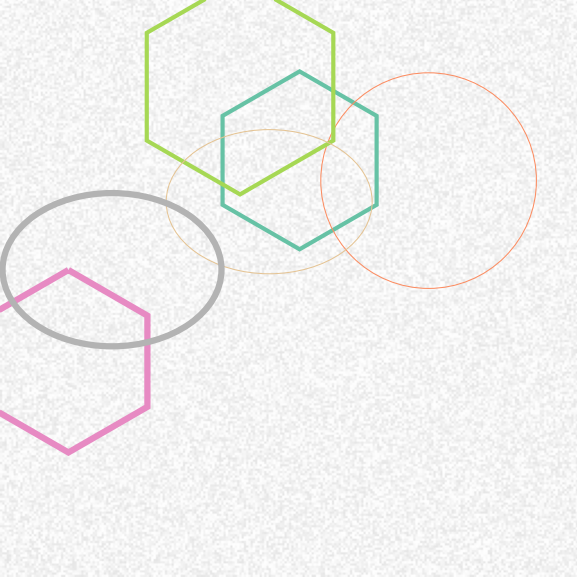[{"shape": "hexagon", "thickness": 2, "radius": 0.77, "center": [0.519, 0.721]}, {"shape": "circle", "thickness": 0.5, "radius": 0.93, "center": [0.742, 0.686]}, {"shape": "hexagon", "thickness": 3, "radius": 0.79, "center": [0.118, 0.374]}, {"shape": "hexagon", "thickness": 2, "radius": 0.93, "center": [0.416, 0.849]}, {"shape": "oval", "thickness": 0.5, "radius": 0.89, "center": [0.466, 0.65]}, {"shape": "oval", "thickness": 3, "radius": 0.95, "center": [0.194, 0.532]}]